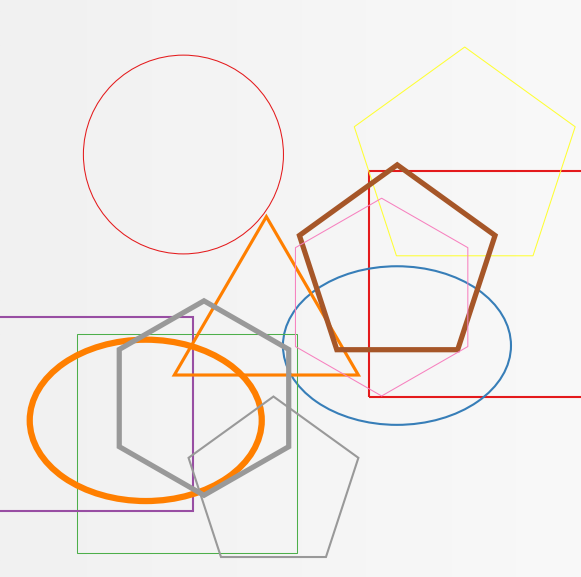[{"shape": "circle", "thickness": 0.5, "radius": 0.86, "center": [0.316, 0.732]}, {"shape": "square", "thickness": 1, "radius": 0.98, "center": [0.831, 0.507]}, {"shape": "oval", "thickness": 1, "radius": 0.98, "center": [0.683, 0.401]}, {"shape": "square", "thickness": 0.5, "radius": 0.95, "center": [0.322, 0.231]}, {"shape": "square", "thickness": 1, "radius": 0.84, "center": [0.164, 0.282]}, {"shape": "oval", "thickness": 3, "radius": 1.0, "center": [0.251, 0.271]}, {"shape": "triangle", "thickness": 1.5, "radius": 0.91, "center": [0.458, 0.441]}, {"shape": "pentagon", "thickness": 0.5, "radius": 1.0, "center": [0.8, 0.718]}, {"shape": "pentagon", "thickness": 2.5, "radius": 0.88, "center": [0.683, 0.537]}, {"shape": "hexagon", "thickness": 0.5, "radius": 0.86, "center": [0.657, 0.485]}, {"shape": "hexagon", "thickness": 2.5, "radius": 0.84, "center": [0.351, 0.31]}, {"shape": "pentagon", "thickness": 1, "radius": 0.77, "center": [0.47, 0.159]}]